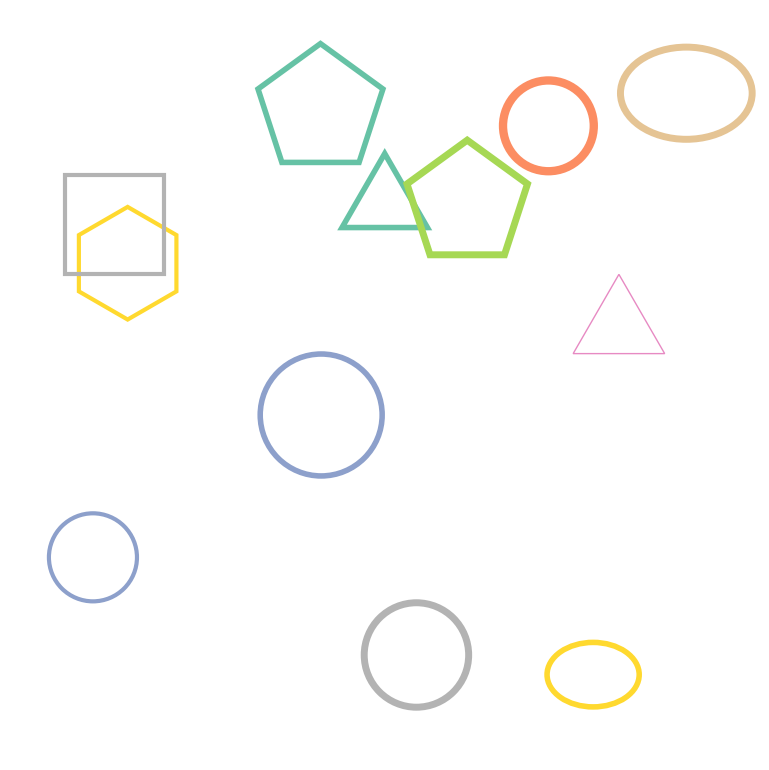[{"shape": "pentagon", "thickness": 2, "radius": 0.43, "center": [0.416, 0.858]}, {"shape": "triangle", "thickness": 2, "radius": 0.32, "center": [0.5, 0.736]}, {"shape": "circle", "thickness": 3, "radius": 0.29, "center": [0.712, 0.837]}, {"shape": "circle", "thickness": 2, "radius": 0.4, "center": [0.417, 0.461]}, {"shape": "circle", "thickness": 1.5, "radius": 0.29, "center": [0.121, 0.276]}, {"shape": "triangle", "thickness": 0.5, "radius": 0.34, "center": [0.804, 0.575]}, {"shape": "pentagon", "thickness": 2.5, "radius": 0.41, "center": [0.607, 0.736]}, {"shape": "hexagon", "thickness": 1.5, "radius": 0.37, "center": [0.166, 0.658]}, {"shape": "oval", "thickness": 2, "radius": 0.3, "center": [0.77, 0.124]}, {"shape": "oval", "thickness": 2.5, "radius": 0.43, "center": [0.891, 0.879]}, {"shape": "square", "thickness": 1.5, "radius": 0.32, "center": [0.149, 0.708]}, {"shape": "circle", "thickness": 2.5, "radius": 0.34, "center": [0.541, 0.149]}]